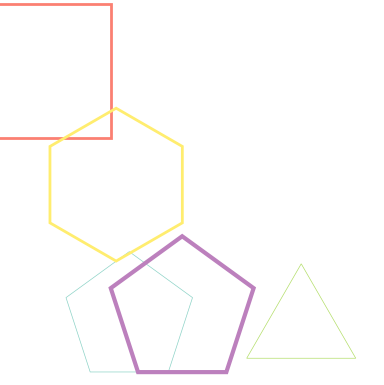[{"shape": "pentagon", "thickness": 0.5, "radius": 0.86, "center": [0.336, 0.174]}, {"shape": "square", "thickness": 2, "radius": 0.87, "center": [0.114, 0.815]}, {"shape": "triangle", "thickness": 0.5, "radius": 0.82, "center": [0.782, 0.151]}, {"shape": "pentagon", "thickness": 3, "radius": 0.98, "center": [0.473, 0.191]}, {"shape": "hexagon", "thickness": 2, "radius": 0.99, "center": [0.302, 0.52]}]